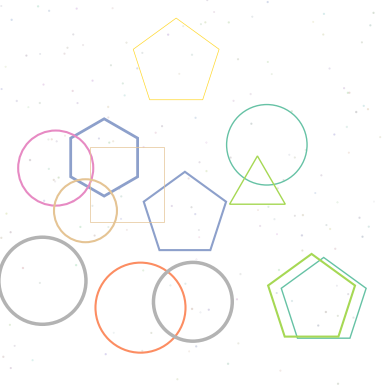[{"shape": "pentagon", "thickness": 1, "radius": 0.58, "center": [0.841, 0.215]}, {"shape": "circle", "thickness": 1, "radius": 0.52, "center": [0.693, 0.624]}, {"shape": "circle", "thickness": 1.5, "radius": 0.58, "center": [0.365, 0.201]}, {"shape": "hexagon", "thickness": 2, "radius": 0.5, "center": [0.271, 0.591]}, {"shape": "pentagon", "thickness": 1.5, "radius": 0.56, "center": [0.48, 0.441]}, {"shape": "circle", "thickness": 1.5, "radius": 0.49, "center": [0.145, 0.563]}, {"shape": "triangle", "thickness": 1, "radius": 0.42, "center": [0.669, 0.511]}, {"shape": "pentagon", "thickness": 1.5, "radius": 0.59, "center": [0.809, 0.222]}, {"shape": "pentagon", "thickness": 0.5, "radius": 0.59, "center": [0.458, 0.836]}, {"shape": "square", "thickness": 0.5, "radius": 0.48, "center": [0.33, 0.521]}, {"shape": "circle", "thickness": 1.5, "radius": 0.41, "center": [0.222, 0.453]}, {"shape": "circle", "thickness": 2.5, "radius": 0.57, "center": [0.11, 0.271]}, {"shape": "circle", "thickness": 2.5, "radius": 0.51, "center": [0.501, 0.216]}]